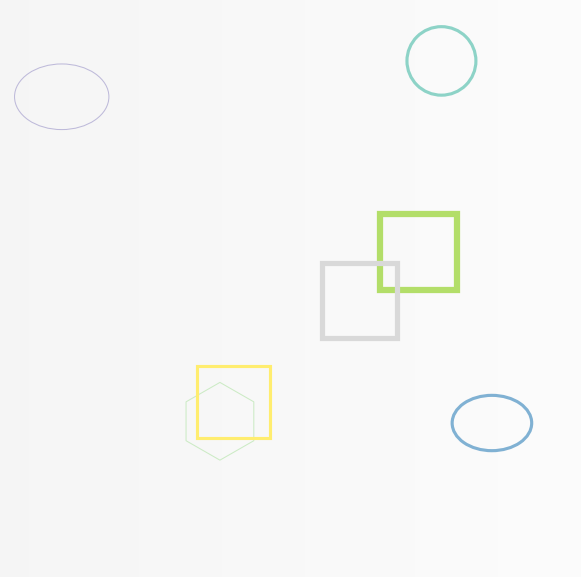[{"shape": "circle", "thickness": 1.5, "radius": 0.3, "center": [0.759, 0.894]}, {"shape": "oval", "thickness": 0.5, "radius": 0.41, "center": [0.106, 0.832]}, {"shape": "oval", "thickness": 1.5, "radius": 0.34, "center": [0.846, 0.267]}, {"shape": "square", "thickness": 3, "radius": 0.33, "center": [0.72, 0.562]}, {"shape": "square", "thickness": 2.5, "radius": 0.32, "center": [0.618, 0.479]}, {"shape": "hexagon", "thickness": 0.5, "radius": 0.34, "center": [0.378, 0.27]}, {"shape": "square", "thickness": 1.5, "radius": 0.31, "center": [0.401, 0.303]}]